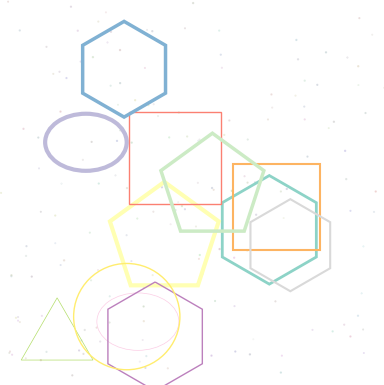[{"shape": "hexagon", "thickness": 2, "radius": 0.71, "center": [0.699, 0.403]}, {"shape": "pentagon", "thickness": 3, "radius": 0.74, "center": [0.427, 0.379]}, {"shape": "oval", "thickness": 3, "radius": 0.53, "center": [0.223, 0.63]}, {"shape": "square", "thickness": 1, "radius": 0.6, "center": [0.455, 0.591]}, {"shape": "hexagon", "thickness": 2.5, "radius": 0.62, "center": [0.322, 0.82]}, {"shape": "square", "thickness": 1.5, "radius": 0.56, "center": [0.718, 0.463]}, {"shape": "triangle", "thickness": 0.5, "radius": 0.54, "center": [0.148, 0.119]}, {"shape": "oval", "thickness": 0.5, "radius": 0.53, "center": [0.358, 0.165]}, {"shape": "hexagon", "thickness": 1.5, "radius": 0.6, "center": [0.754, 0.363]}, {"shape": "hexagon", "thickness": 1, "radius": 0.71, "center": [0.403, 0.126]}, {"shape": "pentagon", "thickness": 2.5, "radius": 0.7, "center": [0.552, 0.513]}, {"shape": "circle", "thickness": 1, "radius": 0.69, "center": [0.329, 0.178]}]